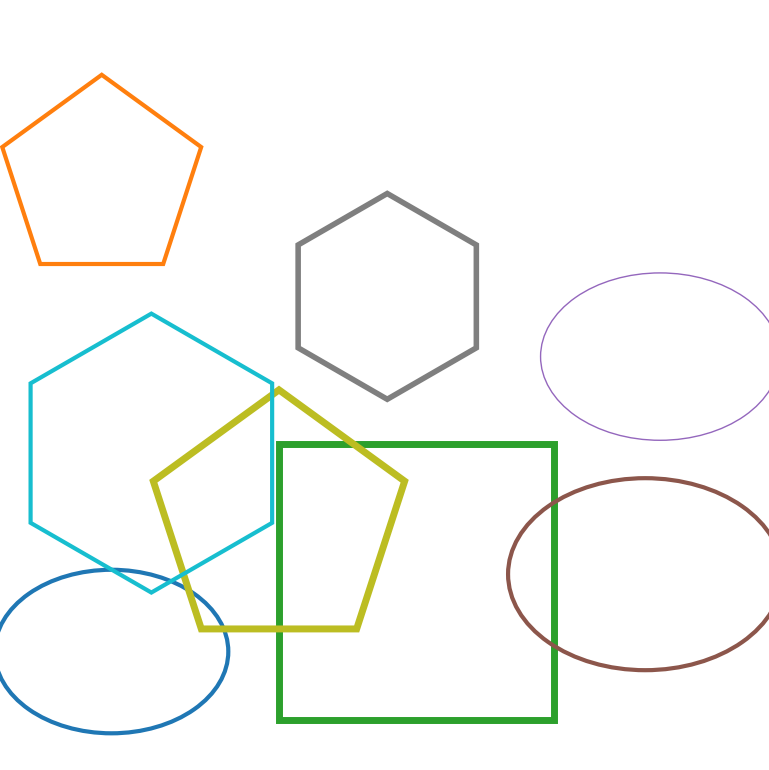[{"shape": "oval", "thickness": 1.5, "radius": 0.76, "center": [0.145, 0.154]}, {"shape": "pentagon", "thickness": 1.5, "radius": 0.68, "center": [0.132, 0.767]}, {"shape": "square", "thickness": 2.5, "radius": 0.89, "center": [0.541, 0.244]}, {"shape": "oval", "thickness": 0.5, "radius": 0.78, "center": [0.857, 0.537]}, {"shape": "oval", "thickness": 1.5, "radius": 0.89, "center": [0.838, 0.254]}, {"shape": "hexagon", "thickness": 2, "radius": 0.67, "center": [0.503, 0.615]}, {"shape": "pentagon", "thickness": 2.5, "radius": 0.86, "center": [0.362, 0.322]}, {"shape": "hexagon", "thickness": 1.5, "radius": 0.91, "center": [0.197, 0.412]}]